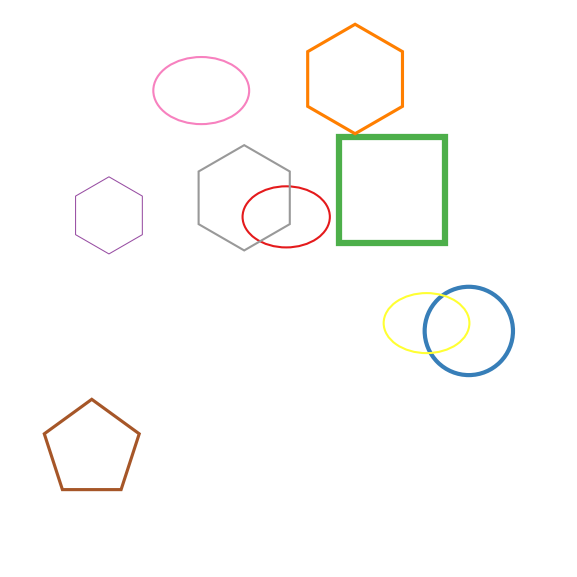[{"shape": "oval", "thickness": 1, "radius": 0.38, "center": [0.496, 0.624]}, {"shape": "circle", "thickness": 2, "radius": 0.38, "center": [0.812, 0.426]}, {"shape": "square", "thickness": 3, "radius": 0.46, "center": [0.678, 0.67]}, {"shape": "hexagon", "thickness": 0.5, "radius": 0.33, "center": [0.189, 0.626]}, {"shape": "hexagon", "thickness": 1.5, "radius": 0.47, "center": [0.615, 0.862]}, {"shape": "oval", "thickness": 1, "radius": 0.37, "center": [0.739, 0.44]}, {"shape": "pentagon", "thickness": 1.5, "radius": 0.43, "center": [0.159, 0.221]}, {"shape": "oval", "thickness": 1, "radius": 0.41, "center": [0.348, 0.842]}, {"shape": "hexagon", "thickness": 1, "radius": 0.46, "center": [0.423, 0.657]}]